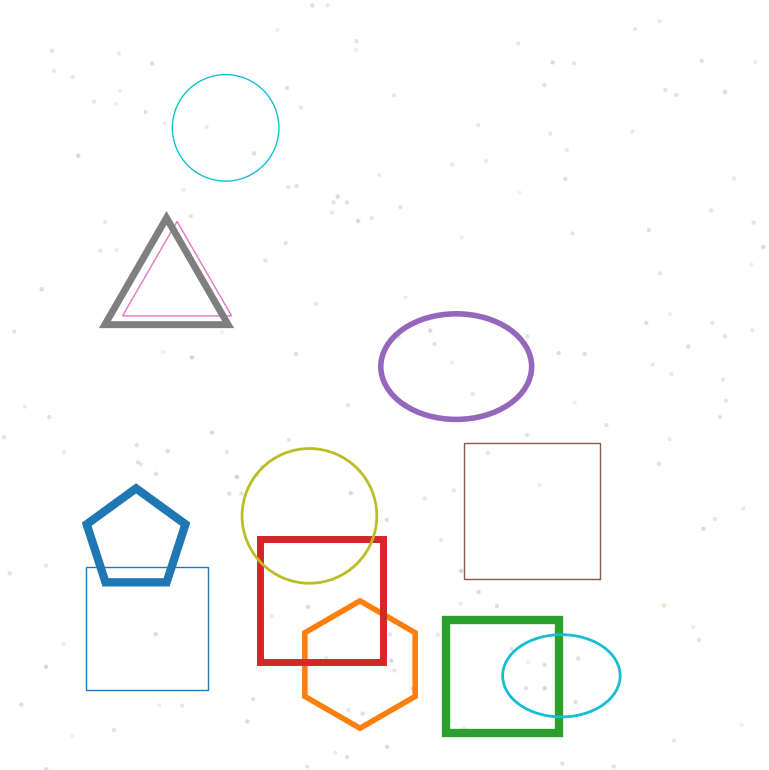[{"shape": "square", "thickness": 0.5, "radius": 0.4, "center": [0.191, 0.184]}, {"shape": "pentagon", "thickness": 3, "radius": 0.34, "center": [0.177, 0.298]}, {"shape": "hexagon", "thickness": 2, "radius": 0.41, "center": [0.468, 0.137]}, {"shape": "square", "thickness": 3, "radius": 0.37, "center": [0.653, 0.122]}, {"shape": "square", "thickness": 2.5, "radius": 0.4, "center": [0.417, 0.22]}, {"shape": "oval", "thickness": 2, "radius": 0.49, "center": [0.592, 0.524]}, {"shape": "square", "thickness": 0.5, "radius": 0.44, "center": [0.691, 0.336]}, {"shape": "triangle", "thickness": 0.5, "radius": 0.41, "center": [0.23, 0.631]}, {"shape": "triangle", "thickness": 2.5, "radius": 0.46, "center": [0.216, 0.625]}, {"shape": "circle", "thickness": 1, "radius": 0.44, "center": [0.402, 0.33]}, {"shape": "circle", "thickness": 0.5, "radius": 0.35, "center": [0.293, 0.834]}, {"shape": "oval", "thickness": 1, "radius": 0.38, "center": [0.729, 0.122]}]